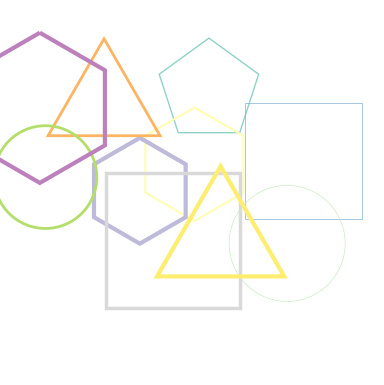[{"shape": "pentagon", "thickness": 1, "radius": 0.68, "center": [0.543, 0.765]}, {"shape": "hexagon", "thickness": 1.5, "radius": 0.74, "center": [0.505, 0.573]}, {"shape": "hexagon", "thickness": 3, "radius": 0.69, "center": [0.363, 0.505]}, {"shape": "square", "thickness": 0.5, "radius": 0.76, "center": [0.788, 0.582]}, {"shape": "triangle", "thickness": 2, "radius": 0.84, "center": [0.27, 0.731]}, {"shape": "circle", "thickness": 2, "radius": 0.67, "center": [0.118, 0.54]}, {"shape": "square", "thickness": 2.5, "radius": 0.88, "center": [0.449, 0.376]}, {"shape": "hexagon", "thickness": 3, "radius": 0.98, "center": [0.104, 0.72]}, {"shape": "circle", "thickness": 0.5, "radius": 0.75, "center": [0.746, 0.368]}, {"shape": "triangle", "thickness": 3, "radius": 0.95, "center": [0.573, 0.377]}]